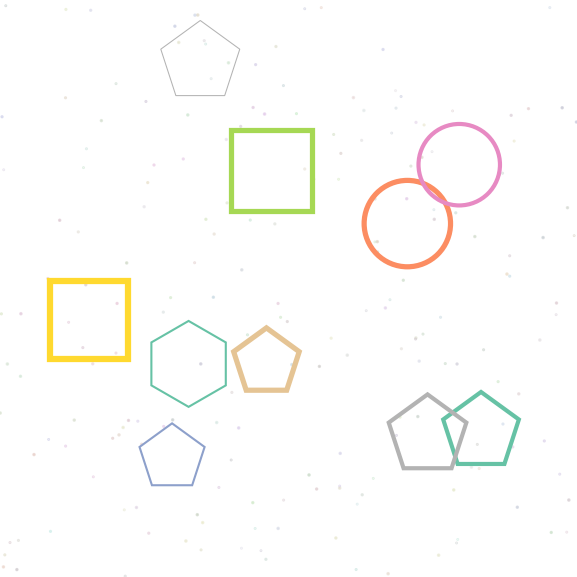[{"shape": "pentagon", "thickness": 2, "radius": 0.34, "center": [0.833, 0.251]}, {"shape": "hexagon", "thickness": 1, "radius": 0.37, "center": [0.327, 0.369]}, {"shape": "circle", "thickness": 2.5, "radius": 0.37, "center": [0.705, 0.612]}, {"shape": "pentagon", "thickness": 1, "radius": 0.3, "center": [0.298, 0.207]}, {"shape": "circle", "thickness": 2, "radius": 0.35, "center": [0.795, 0.714]}, {"shape": "square", "thickness": 2.5, "radius": 0.35, "center": [0.47, 0.704]}, {"shape": "square", "thickness": 3, "radius": 0.34, "center": [0.153, 0.446]}, {"shape": "pentagon", "thickness": 2.5, "radius": 0.3, "center": [0.461, 0.372]}, {"shape": "pentagon", "thickness": 0.5, "radius": 0.36, "center": [0.347, 0.892]}, {"shape": "pentagon", "thickness": 2, "radius": 0.35, "center": [0.74, 0.246]}]